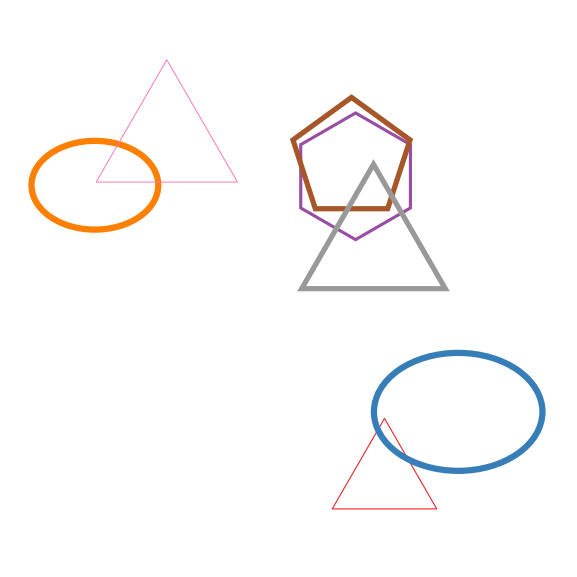[{"shape": "triangle", "thickness": 0.5, "radius": 0.52, "center": [0.666, 0.17]}, {"shape": "oval", "thickness": 3, "radius": 0.73, "center": [0.793, 0.286]}, {"shape": "hexagon", "thickness": 1.5, "radius": 0.55, "center": [0.616, 0.694]}, {"shape": "oval", "thickness": 3, "radius": 0.55, "center": [0.164, 0.678]}, {"shape": "pentagon", "thickness": 2.5, "radius": 0.53, "center": [0.609, 0.724]}, {"shape": "triangle", "thickness": 0.5, "radius": 0.71, "center": [0.289, 0.754]}, {"shape": "triangle", "thickness": 2.5, "radius": 0.72, "center": [0.647, 0.571]}]